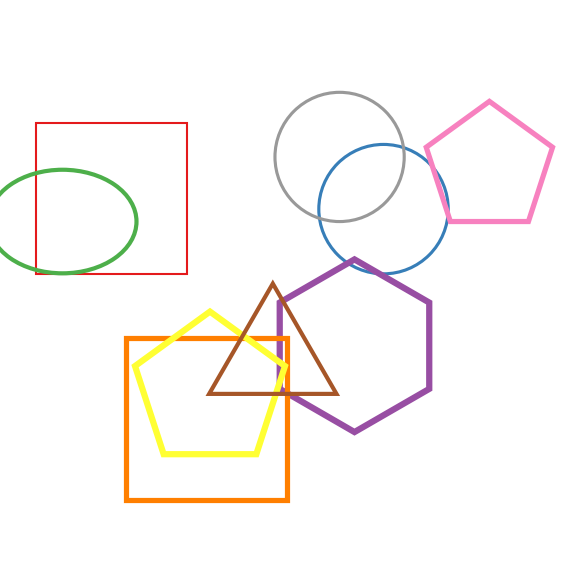[{"shape": "square", "thickness": 1, "radius": 0.65, "center": [0.193, 0.655]}, {"shape": "circle", "thickness": 1.5, "radius": 0.56, "center": [0.664, 0.637]}, {"shape": "oval", "thickness": 2, "radius": 0.64, "center": [0.108, 0.616]}, {"shape": "hexagon", "thickness": 3, "radius": 0.75, "center": [0.614, 0.4]}, {"shape": "square", "thickness": 2.5, "radius": 0.7, "center": [0.357, 0.273]}, {"shape": "pentagon", "thickness": 3, "radius": 0.68, "center": [0.364, 0.323]}, {"shape": "triangle", "thickness": 2, "radius": 0.64, "center": [0.472, 0.381]}, {"shape": "pentagon", "thickness": 2.5, "radius": 0.58, "center": [0.847, 0.709]}, {"shape": "circle", "thickness": 1.5, "radius": 0.56, "center": [0.588, 0.727]}]